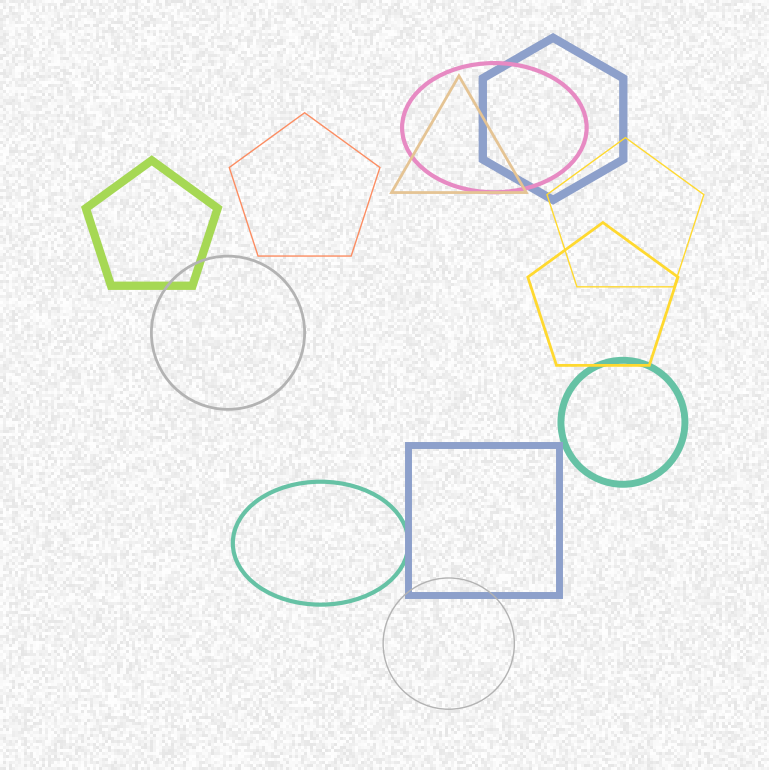[{"shape": "oval", "thickness": 1.5, "radius": 0.57, "center": [0.416, 0.295]}, {"shape": "circle", "thickness": 2.5, "radius": 0.4, "center": [0.809, 0.452]}, {"shape": "pentagon", "thickness": 0.5, "radius": 0.51, "center": [0.396, 0.751]}, {"shape": "square", "thickness": 2.5, "radius": 0.49, "center": [0.628, 0.325]}, {"shape": "hexagon", "thickness": 3, "radius": 0.53, "center": [0.718, 0.846]}, {"shape": "oval", "thickness": 1.5, "radius": 0.6, "center": [0.642, 0.834]}, {"shape": "pentagon", "thickness": 3, "radius": 0.45, "center": [0.197, 0.702]}, {"shape": "pentagon", "thickness": 0.5, "radius": 0.54, "center": [0.812, 0.714]}, {"shape": "pentagon", "thickness": 1, "radius": 0.51, "center": [0.783, 0.608]}, {"shape": "triangle", "thickness": 1, "radius": 0.51, "center": [0.596, 0.8]}, {"shape": "circle", "thickness": 1, "radius": 0.5, "center": [0.296, 0.568]}, {"shape": "circle", "thickness": 0.5, "radius": 0.43, "center": [0.583, 0.164]}]